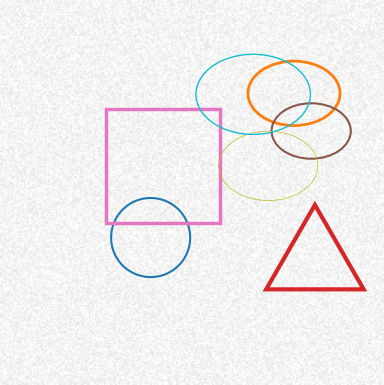[{"shape": "circle", "thickness": 1.5, "radius": 0.51, "center": [0.391, 0.383]}, {"shape": "oval", "thickness": 2, "radius": 0.6, "center": [0.764, 0.758]}, {"shape": "triangle", "thickness": 3, "radius": 0.73, "center": [0.818, 0.322]}, {"shape": "oval", "thickness": 1.5, "radius": 0.51, "center": [0.808, 0.66]}, {"shape": "square", "thickness": 2.5, "radius": 0.74, "center": [0.422, 0.568]}, {"shape": "oval", "thickness": 0.5, "radius": 0.64, "center": [0.697, 0.569]}, {"shape": "oval", "thickness": 1, "radius": 0.74, "center": [0.658, 0.755]}]